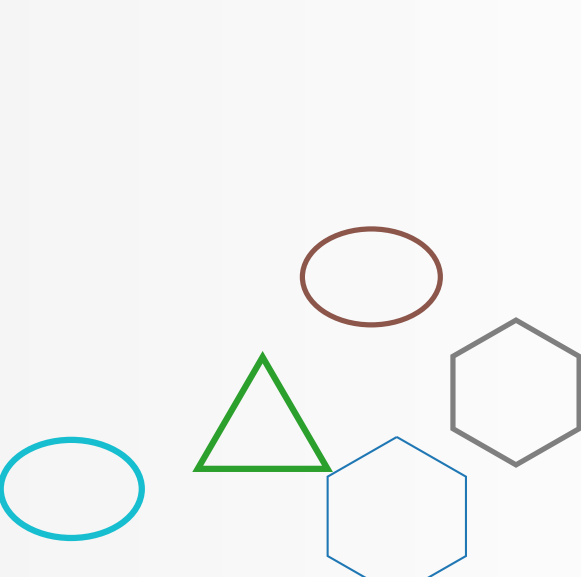[{"shape": "hexagon", "thickness": 1, "radius": 0.69, "center": [0.683, 0.105]}, {"shape": "triangle", "thickness": 3, "radius": 0.64, "center": [0.452, 0.252]}, {"shape": "oval", "thickness": 2.5, "radius": 0.59, "center": [0.639, 0.52]}, {"shape": "hexagon", "thickness": 2.5, "radius": 0.63, "center": [0.888, 0.319]}, {"shape": "oval", "thickness": 3, "radius": 0.61, "center": [0.123, 0.153]}]